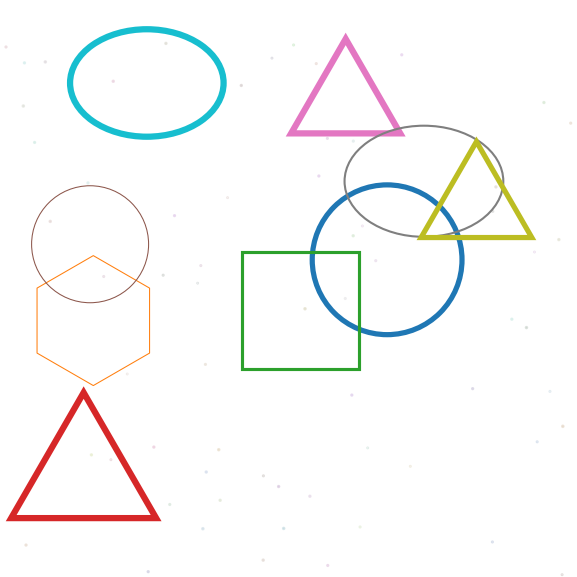[{"shape": "circle", "thickness": 2.5, "radius": 0.65, "center": [0.67, 0.549]}, {"shape": "hexagon", "thickness": 0.5, "radius": 0.56, "center": [0.162, 0.444]}, {"shape": "square", "thickness": 1.5, "radius": 0.51, "center": [0.52, 0.461]}, {"shape": "triangle", "thickness": 3, "radius": 0.72, "center": [0.145, 0.174]}, {"shape": "circle", "thickness": 0.5, "radius": 0.51, "center": [0.156, 0.576]}, {"shape": "triangle", "thickness": 3, "radius": 0.55, "center": [0.599, 0.823]}, {"shape": "oval", "thickness": 1, "radius": 0.69, "center": [0.734, 0.685]}, {"shape": "triangle", "thickness": 2.5, "radius": 0.55, "center": [0.825, 0.643]}, {"shape": "oval", "thickness": 3, "radius": 0.66, "center": [0.254, 0.855]}]